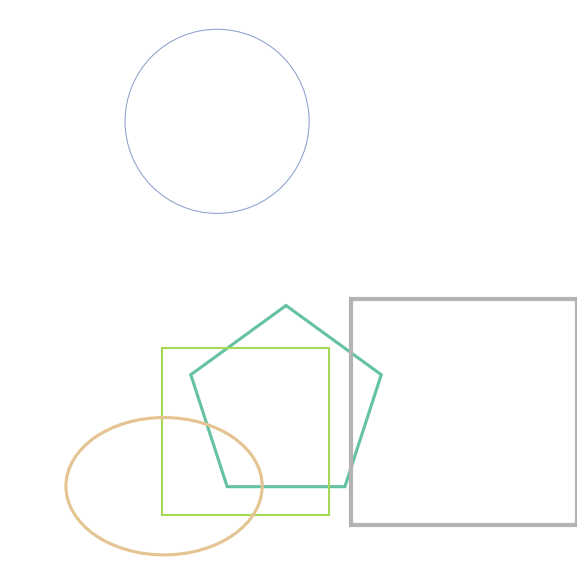[{"shape": "pentagon", "thickness": 1.5, "radius": 0.87, "center": [0.495, 0.297]}, {"shape": "circle", "thickness": 0.5, "radius": 0.8, "center": [0.376, 0.789]}, {"shape": "square", "thickness": 1, "radius": 0.72, "center": [0.426, 0.251]}, {"shape": "oval", "thickness": 1.5, "radius": 0.85, "center": [0.284, 0.157]}, {"shape": "square", "thickness": 2, "radius": 0.98, "center": [0.803, 0.286]}]